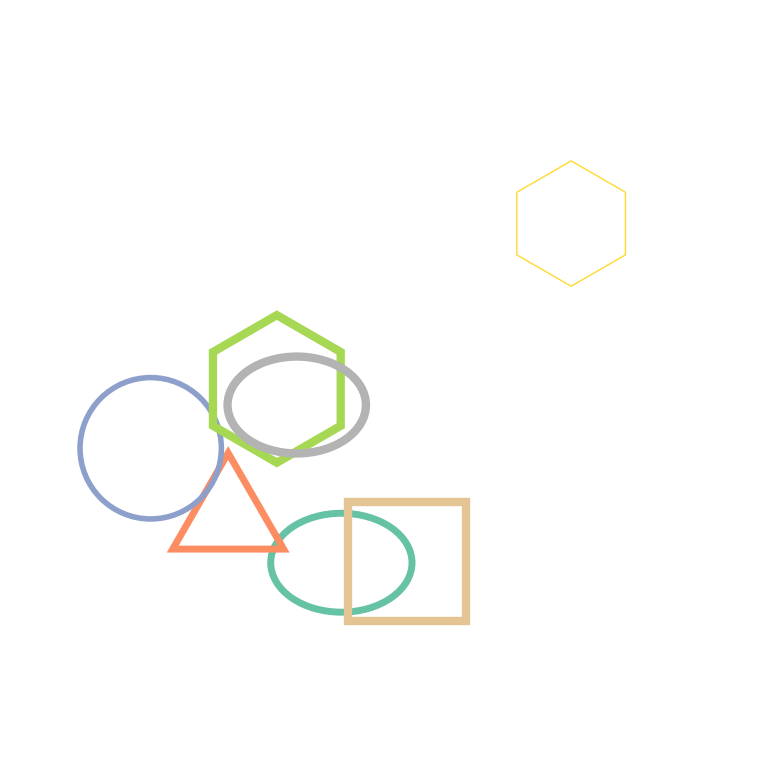[{"shape": "oval", "thickness": 2.5, "radius": 0.46, "center": [0.443, 0.269]}, {"shape": "triangle", "thickness": 2.5, "radius": 0.42, "center": [0.296, 0.328]}, {"shape": "circle", "thickness": 2, "radius": 0.46, "center": [0.196, 0.418]}, {"shape": "hexagon", "thickness": 3, "radius": 0.48, "center": [0.36, 0.495]}, {"shape": "hexagon", "thickness": 0.5, "radius": 0.41, "center": [0.742, 0.71]}, {"shape": "square", "thickness": 3, "radius": 0.38, "center": [0.528, 0.271]}, {"shape": "oval", "thickness": 3, "radius": 0.45, "center": [0.385, 0.474]}]